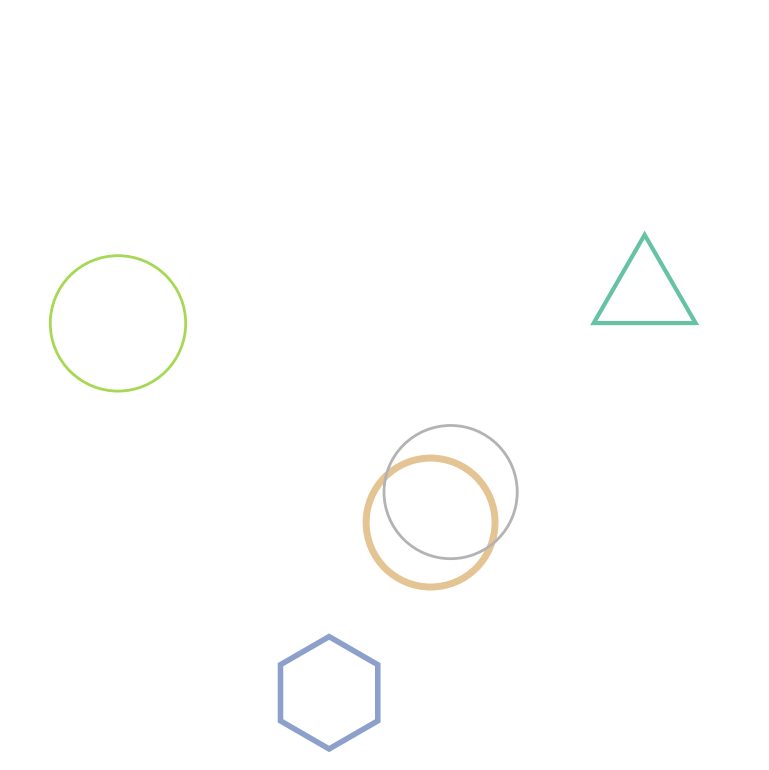[{"shape": "triangle", "thickness": 1.5, "radius": 0.38, "center": [0.837, 0.619]}, {"shape": "hexagon", "thickness": 2, "radius": 0.36, "center": [0.427, 0.1]}, {"shape": "circle", "thickness": 1, "radius": 0.44, "center": [0.153, 0.58]}, {"shape": "circle", "thickness": 2.5, "radius": 0.42, "center": [0.559, 0.321]}, {"shape": "circle", "thickness": 1, "radius": 0.43, "center": [0.585, 0.361]}]